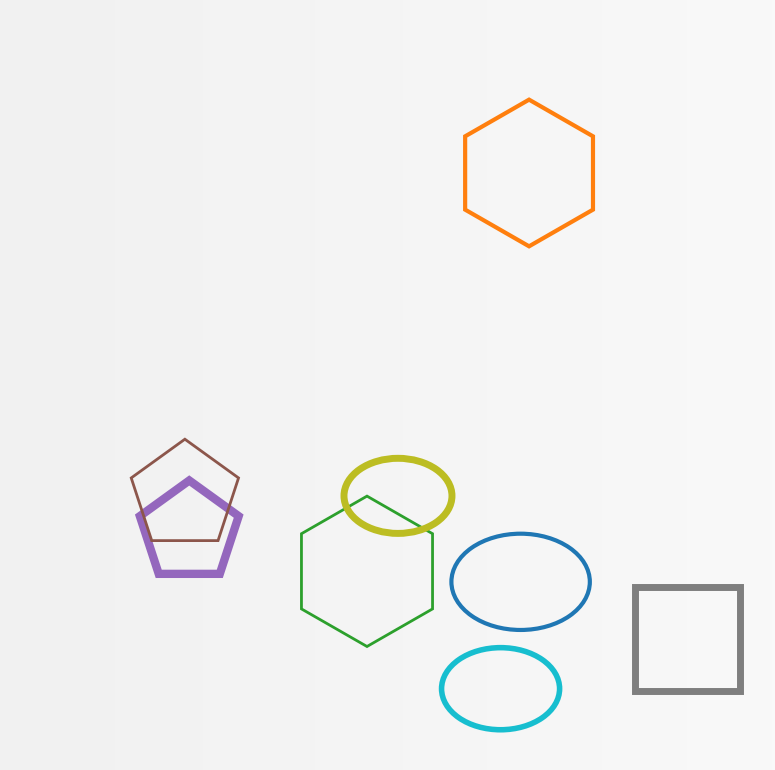[{"shape": "oval", "thickness": 1.5, "radius": 0.45, "center": [0.672, 0.244]}, {"shape": "hexagon", "thickness": 1.5, "radius": 0.48, "center": [0.683, 0.775]}, {"shape": "hexagon", "thickness": 1, "radius": 0.49, "center": [0.474, 0.258]}, {"shape": "pentagon", "thickness": 3, "radius": 0.34, "center": [0.244, 0.309]}, {"shape": "pentagon", "thickness": 1, "radius": 0.36, "center": [0.239, 0.357]}, {"shape": "square", "thickness": 2.5, "radius": 0.34, "center": [0.887, 0.17]}, {"shape": "oval", "thickness": 2.5, "radius": 0.35, "center": [0.514, 0.356]}, {"shape": "oval", "thickness": 2, "radius": 0.38, "center": [0.646, 0.106]}]